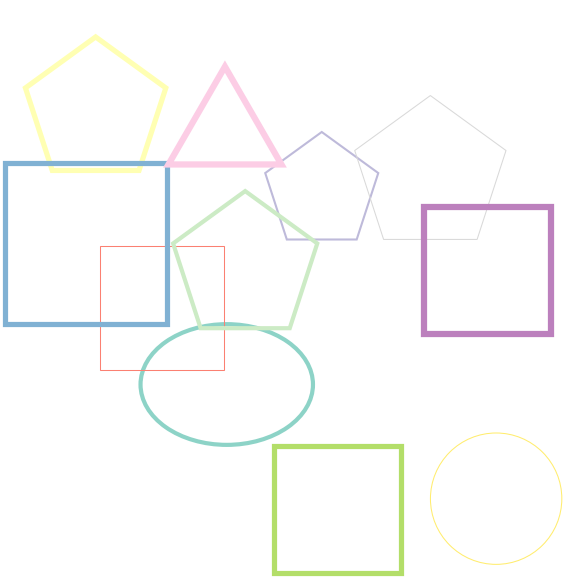[{"shape": "oval", "thickness": 2, "radius": 0.75, "center": [0.393, 0.333]}, {"shape": "pentagon", "thickness": 2.5, "radius": 0.64, "center": [0.166, 0.807]}, {"shape": "pentagon", "thickness": 1, "radius": 0.51, "center": [0.557, 0.668]}, {"shape": "square", "thickness": 0.5, "radius": 0.54, "center": [0.28, 0.466]}, {"shape": "square", "thickness": 2.5, "radius": 0.7, "center": [0.149, 0.578]}, {"shape": "square", "thickness": 2.5, "radius": 0.55, "center": [0.584, 0.117]}, {"shape": "triangle", "thickness": 3, "radius": 0.56, "center": [0.389, 0.771]}, {"shape": "pentagon", "thickness": 0.5, "radius": 0.69, "center": [0.745, 0.696]}, {"shape": "square", "thickness": 3, "radius": 0.55, "center": [0.845, 0.53]}, {"shape": "pentagon", "thickness": 2, "radius": 0.66, "center": [0.425, 0.537]}, {"shape": "circle", "thickness": 0.5, "radius": 0.57, "center": [0.859, 0.136]}]